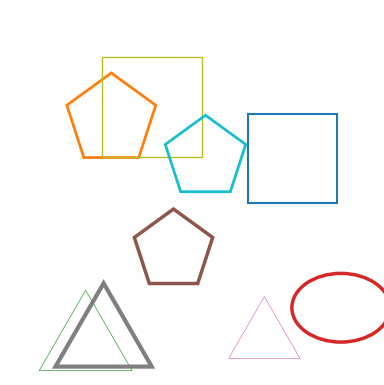[{"shape": "square", "thickness": 1.5, "radius": 0.58, "center": [0.76, 0.589]}, {"shape": "pentagon", "thickness": 2, "radius": 0.61, "center": [0.289, 0.689]}, {"shape": "triangle", "thickness": 0.5, "radius": 0.7, "center": [0.222, 0.107]}, {"shape": "oval", "thickness": 2.5, "radius": 0.64, "center": [0.886, 0.201]}, {"shape": "pentagon", "thickness": 2.5, "radius": 0.53, "center": [0.451, 0.35]}, {"shape": "triangle", "thickness": 0.5, "radius": 0.54, "center": [0.687, 0.123]}, {"shape": "triangle", "thickness": 3, "radius": 0.72, "center": [0.269, 0.12]}, {"shape": "square", "thickness": 1, "radius": 0.65, "center": [0.395, 0.722]}, {"shape": "pentagon", "thickness": 2, "radius": 0.55, "center": [0.534, 0.591]}]